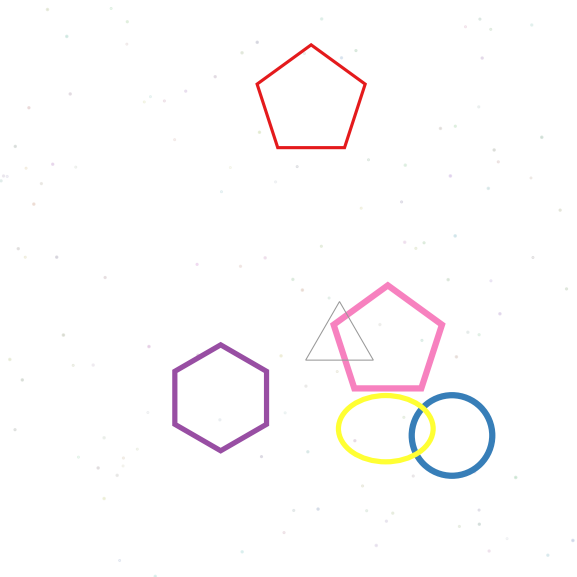[{"shape": "pentagon", "thickness": 1.5, "radius": 0.49, "center": [0.539, 0.823]}, {"shape": "circle", "thickness": 3, "radius": 0.35, "center": [0.783, 0.245]}, {"shape": "hexagon", "thickness": 2.5, "radius": 0.46, "center": [0.382, 0.31]}, {"shape": "oval", "thickness": 2.5, "radius": 0.41, "center": [0.668, 0.257]}, {"shape": "pentagon", "thickness": 3, "radius": 0.49, "center": [0.672, 0.406]}, {"shape": "triangle", "thickness": 0.5, "radius": 0.34, "center": [0.588, 0.409]}]